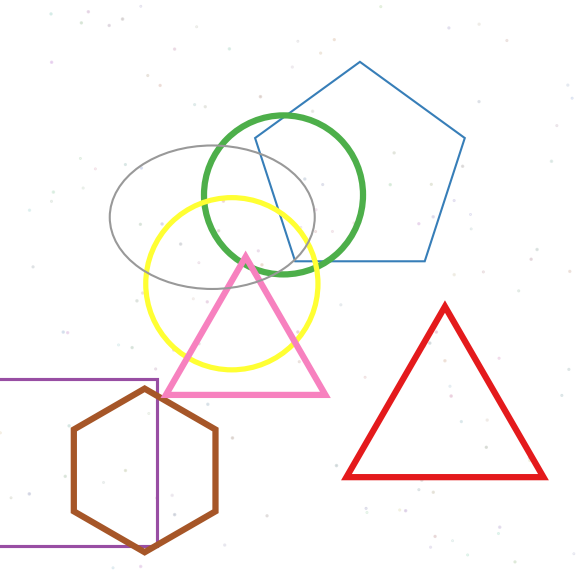[{"shape": "triangle", "thickness": 3, "radius": 0.98, "center": [0.77, 0.271]}, {"shape": "pentagon", "thickness": 1, "radius": 0.95, "center": [0.623, 0.701]}, {"shape": "circle", "thickness": 3, "radius": 0.69, "center": [0.491, 0.662]}, {"shape": "square", "thickness": 1.5, "radius": 0.72, "center": [0.127, 0.198]}, {"shape": "circle", "thickness": 2.5, "radius": 0.75, "center": [0.401, 0.508]}, {"shape": "hexagon", "thickness": 3, "radius": 0.71, "center": [0.25, 0.185]}, {"shape": "triangle", "thickness": 3, "radius": 0.8, "center": [0.425, 0.395]}, {"shape": "oval", "thickness": 1, "radius": 0.89, "center": [0.368, 0.623]}]